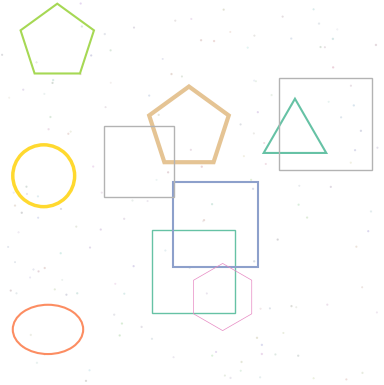[{"shape": "triangle", "thickness": 1.5, "radius": 0.47, "center": [0.766, 0.65]}, {"shape": "square", "thickness": 1, "radius": 0.54, "center": [0.504, 0.295]}, {"shape": "oval", "thickness": 1.5, "radius": 0.46, "center": [0.125, 0.144]}, {"shape": "square", "thickness": 1.5, "radius": 0.55, "center": [0.561, 0.417]}, {"shape": "hexagon", "thickness": 0.5, "radius": 0.44, "center": [0.578, 0.229]}, {"shape": "pentagon", "thickness": 1.5, "radius": 0.5, "center": [0.149, 0.89]}, {"shape": "circle", "thickness": 2.5, "radius": 0.4, "center": [0.114, 0.544]}, {"shape": "pentagon", "thickness": 3, "radius": 0.54, "center": [0.491, 0.667]}, {"shape": "square", "thickness": 1, "radius": 0.6, "center": [0.846, 0.679]}, {"shape": "square", "thickness": 1, "radius": 0.46, "center": [0.362, 0.58]}]